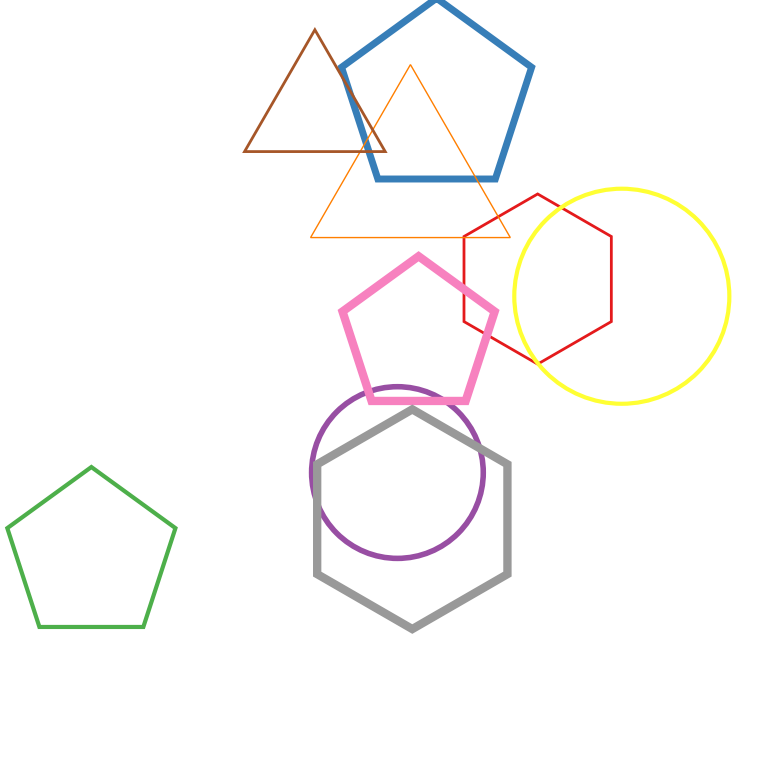[{"shape": "hexagon", "thickness": 1, "radius": 0.55, "center": [0.698, 0.638]}, {"shape": "pentagon", "thickness": 2.5, "radius": 0.65, "center": [0.567, 0.873]}, {"shape": "pentagon", "thickness": 1.5, "radius": 0.57, "center": [0.119, 0.279]}, {"shape": "circle", "thickness": 2, "radius": 0.56, "center": [0.516, 0.386]}, {"shape": "triangle", "thickness": 0.5, "radius": 0.75, "center": [0.533, 0.766]}, {"shape": "circle", "thickness": 1.5, "radius": 0.7, "center": [0.808, 0.615]}, {"shape": "triangle", "thickness": 1, "radius": 0.53, "center": [0.409, 0.856]}, {"shape": "pentagon", "thickness": 3, "radius": 0.52, "center": [0.544, 0.563]}, {"shape": "hexagon", "thickness": 3, "radius": 0.71, "center": [0.535, 0.326]}]